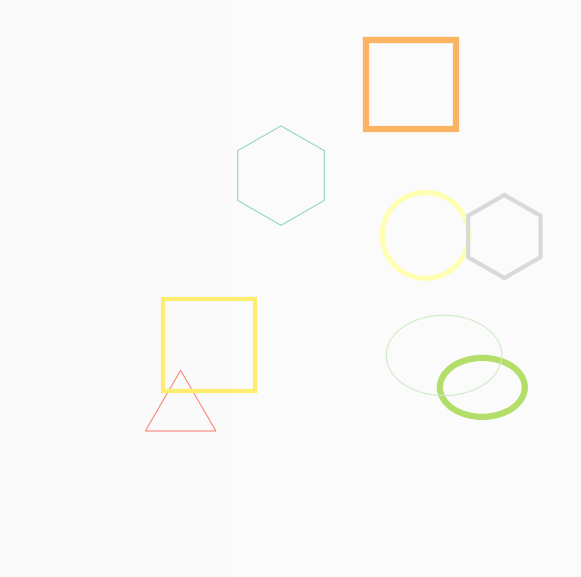[{"shape": "hexagon", "thickness": 0.5, "radius": 0.43, "center": [0.483, 0.695]}, {"shape": "circle", "thickness": 2.5, "radius": 0.37, "center": [0.732, 0.592]}, {"shape": "triangle", "thickness": 0.5, "radius": 0.35, "center": [0.311, 0.288]}, {"shape": "square", "thickness": 3, "radius": 0.39, "center": [0.707, 0.853]}, {"shape": "oval", "thickness": 3, "radius": 0.36, "center": [0.83, 0.328]}, {"shape": "hexagon", "thickness": 2, "radius": 0.36, "center": [0.868, 0.59]}, {"shape": "oval", "thickness": 0.5, "radius": 0.5, "center": [0.764, 0.384]}, {"shape": "square", "thickness": 2, "radius": 0.4, "center": [0.36, 0.402]}]